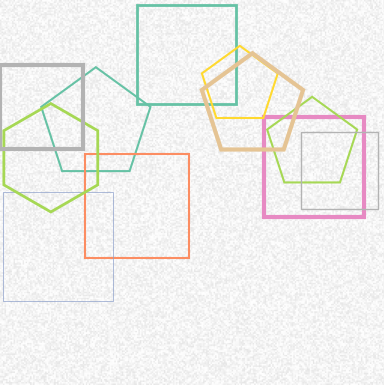[{"shape": "pentagon", "thickness": 1.5, "radius": 0.75, "center": [0.249, 0.676]}, {"shape": "square", "thickness": 2, "radius": 0.64, "center": [0.485, 0.858]}, {"shape": "square", "thickness": 1.5, "radius": 0.68, "center": [0.355, 0.465]}, {"shape": "square", "thickness": 0.5, "radius": 0.71, "center": [0.15, 0.361]}, {"shape": "square", "thickness": 3, "radius": 0.65, "center": [0.816, 0.567]}, {"shape": "hexagon", "thickness": 2, "radius": 0.7, "center": [0.132, 0.59]}, {"shape": "pentagon", "thickness": 1.5, "radius": 0.61, "center": [0.811, 0.626]}, {"shape": "pentagon", "thickness": 1.5, "radius": 0.52, "center": [0.623, 0.777]}, {"shape": "pentagon", "thickness": 3, "radius": 0.69, "center": [0.656, 0.724]}, {"shape": "square", "thickness": 3, "radius": 0.54, "center": [0.107, 0.723]}, {"shape": "square", "thickness": 1, "radius": 0.5, "center": [0.882, 0.558]}]